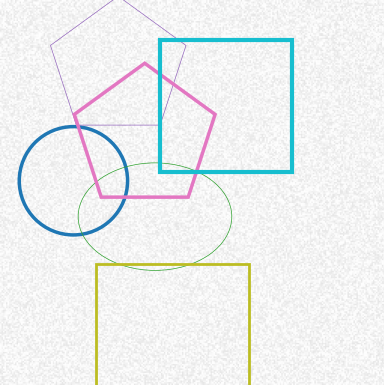[{"shape": "circle", "thickness": 2.5, "radius": 0.7, "center": [0.191, 0.53]}, {"shape": "oval", "thickness": 0.5, "radius": 1.0, "center": [0.403, 0.437]}, {"shape": "pentagon", "thickness": 0.5, "radius": 0.93, "center": [0.307, 0.825]}, {"shape": "pentagon", "thickness": 2.5, "radius": 0.96, "center": [0.376, 0.643]}, {"shape": "square", "thickness": 2, "radius": 1.0, "center": [0.448, 0.115]}, {"shape": "square", "thickness": 3, "radius": 0.86, "center": [0.588, 0.724]}]